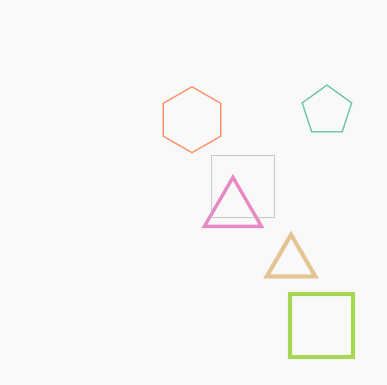[{"shape": "pentagon", "thickness": 1, "radius": 0.34, "center": [0.844, 0.712]}, {"shape": "hexagon", "thickness": 1, "radius": 0.43, "center": [0.495, 0.689]}, {"shape": "triangle", "thickness": 2.5, "radius": 0.42, "center": [0.601, 0.454]}, {"shape": "square", "thickness": 3, "radius": 0.41, "center": [0.829, 0.154]}, {"shape": "triangle", "thickness": 3, "radius": 0.36, "center": [0.751, 0.318]}, {"shape": "square", "thickness": 0.5, "radius": 0.41, "center": [0.625, 0.517]}]